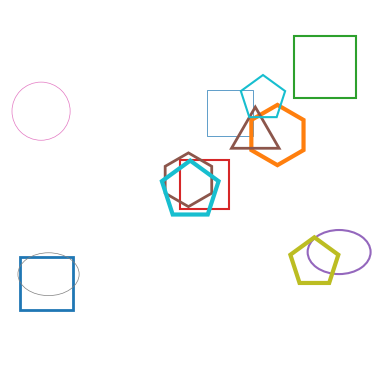[{"shape": "square", "thickness": 2, "radius": 0.34, "center": [0.121, 0.264]}, {"shape": "square", "thickness": 0.5, "radius": 0.3, "center": [0.598, 0.706]}, {"shape": "hexagon", "thickness": 3, "radius": 0.39, "center": [0.721, 0.649]}, {"shape": "square", "thickness": 1.5, "radius": 0.4, "center": [0.844, 0.825]}, {"shape": "square", "thickness": 1.5, "radius": 0.32, "center": [0.531, 0.52]}, {"shape": "oval", "thickness": 1.5, "radius": 0.41, "center": [0.881, 0.345]}, {"shape": "hexagon", "thickness": 2, "radius": 0.35, "center": [0.489, 0.533]}, {"shape": "triangle", "thickness": 2, "radius": 0.36, "center": [0.663, 0.651]}, {"shape": "circle", "thickness": 0.5, "radius": 0.38, "center": [0.107, 0.711]}, {"shape": "oval", "thickness": 0.5, "radius": 0.4, "center": [0.126, 0.288]}, {"shape": "pentagon", "thickness": 3, "radius": 0.33, "center": [0.817, 0.318]}, {"shape": "pentagon", "thickness": 1.5, "radius": 0.3, "center": [0.683, 0.745]}, {"shape": "pentagon", "thickness": 3, "radius": 0.39, "center": [0.494, 0.505]}]